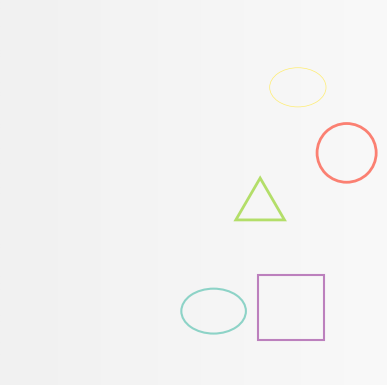[{"shape": "oval", "thickness": 1.5, "radius": 0.42, "center": [0.551, 0.192]}, {"shape": "circle", "thickness": 2, "radius": 0.38, "center": [0.895, 0.603]}, {"shape": "triangle", "thickness": 2, "radius": 0.36, "center": [0.671, 0.465]}, {"shape": "square", "thickness": 1.5, "radius": 0.42, "center": [0.752, 0.201]}, {"shape": "oval", "thickness": 0.5, "radius": 0.36, "center": [0.769, 0.773]}]